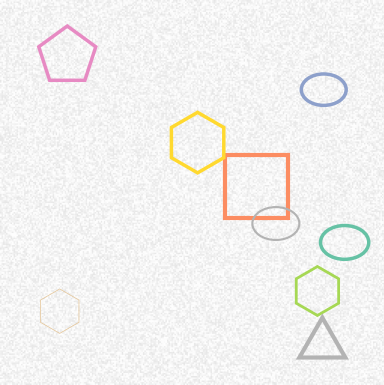[{"shape": "oval", "thickness": 2.5, "radius": 0.31, "center": [0.895, 0.37]}, {"shape": "square", "thickness": 3, "radius": 0.41, "center": [0.667, 0.515]}, {"shape": "oval", "thickness": 2.5, "radius": 0.29, "center": [0.841, 0.767]}, {"shape": "pentagon", "thickness": 2.5, "radius": 0.39, "center": [0.175, 0.854]}, {"shape": "hexagon", "thickness": 2, "radius": 0.32, "center": [0.825, 0.244]}, {"shape": "hexagon", "thickness": 2.5, "radius": 0.39, "center": [0.513, 0.63]}, {"shape": "hexagon", "thickness": 0.5, "radius": 0.29, "center": [0.155, 0.192]}, {"shape": "triangle", "thickness": 3, "radius": 0.34, "center": [0.837, 0.106]}, {"shape": "oval", "thickness": 1.5, "radius": 0.31, "center": [0.717, 0.419]}]